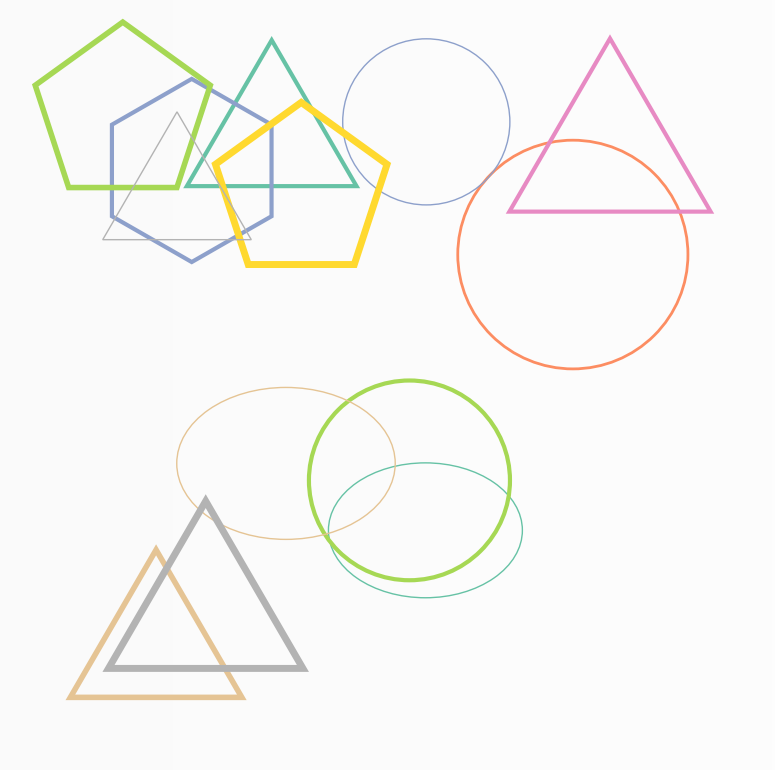[{"shape": "triangle", "thickness": 1.5, "radius": 0.63, "center": [0.351, 0.821]}, {"shape": "oval", "thickness": 0.5, "radius": 0.63, "center": [0.549, 0.311]}, {"shape": "circle", "thickness": 1, "radius": 0.74, "center": [0.739, 0.669]}, {"shape": "hexagon", "thickness": 1.5, "radius": 0.59, "center": [0.247, 0.779]}, {"shape": "circle", "thickness": 0.5, "radius": 0.54, "center": [0.55, 0.842]}, {"shape": "triangle", "thickness": 1.5, "radius": 0.75, "center": [0.787, 0.8]}, {"shape": "circle", "thickness": 1.5, "radius": 0.65, "center": [0.528, 0.376]}, {"shape": "pentagon", "thickness": 2, "radius": 0.59, "center": [0.158, 0.853]}, {"shape": "pentagon", "thickness": 2.5, "radius": 0.58, "center": [0.389, 0.751]}, {"shape": "triangle", "thickness": 2, "radius": 0.64, "center": [0.201, 0.158]}, {"shape": "oval", "thickness": 0.5, "radius": 0.7, "center": [0.369, 0.398]}, {"shape": "triangle", "thickness": 0.5, "radius": 0.55, "center": [0.228, 0.744]}, {"shape": "triangle", "thickness": 2.5, "radius": 0.72, "center": [0.265, 0.204]}]